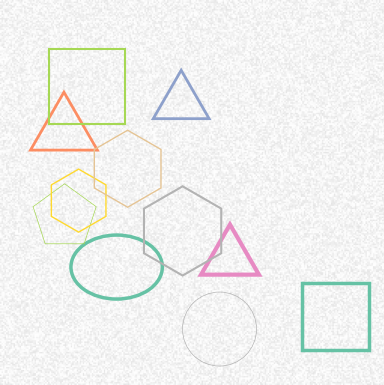[{"shape": "oval", "thickness": 2.5, "radius": 0.59, "center": [0.303, 0.306]}, {"shape": "square", "thickness": 2.5, "radius": 0.43, "center": [0.871, 0.178]}, {"shape": "triangle", "thickness": 2, "radius": 0.5, "center": [0.166, 0.66]}, {"shape": "triangle", "thickness": 2, "radius": 0.42, "center": [0.471, 0.734]}, {"shape": "triangle", "thickness": 3, "radius": 0.43, "center": [0.597, 0.33]}, {"shape": "square", "thickness": 1.5, "radius": 0.49, "center": [0.226, 0.776]}, {"shape": "pentagon", "thickness": 0.5, "radius": 0.43, "center": [0.168, 0.437]}, {"shape": "hexagon", "thickness": 1, "radius": 0.41, "center": [0.204, 0.479]}, {"shape": "hexagon", "thickness": 1, "radius": 0.5, "center": [0.332, 0.562]}, {"shape": "circle", "thickness": 0.5, "radius": 0.48, "center": [0.57, 0.145]}, {"shape": "hexagon", "thickness": 1.5, "radius": 0.58, "center": [0.474, 0.4]}]